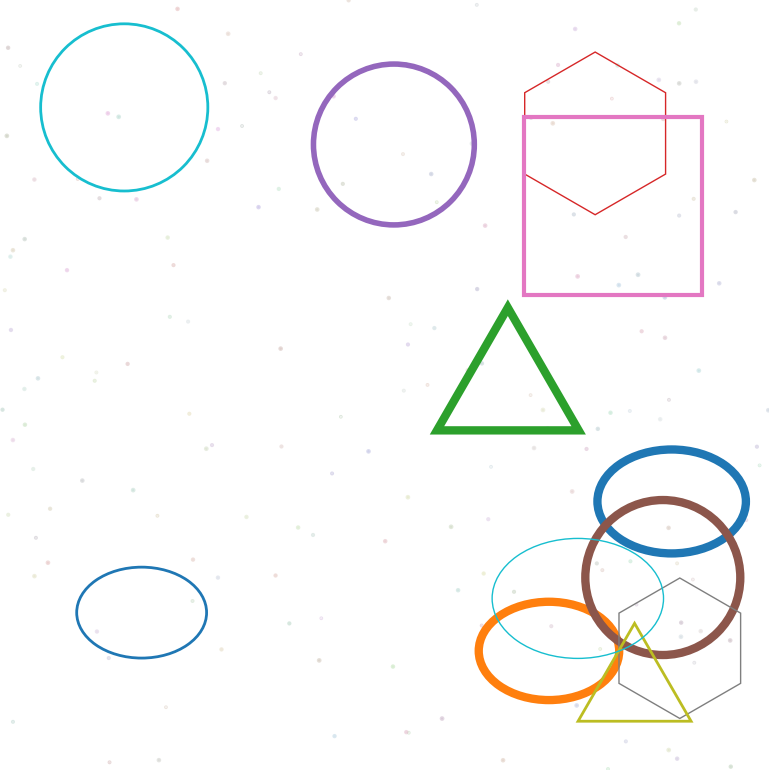[{"shape": "oval", "thickness": 3, "radius": 0.48, "center": [0.872, 0.349]}, {"shape": "oval", "thickness": 1, "radius": 0.42, "center": [0.184, 0.204]}, {"shape": "oval", "thickness": 3, "radius": 0.46, "center": [0.713, 0.155]}, {"shape": "triangle", "thickness": 3, "radius": 0.53, "center": [0.66, 0.494]}, {"shape": "hexagon", "thickness": 0.5, "radius": 0.53, "center": [0.773, 0.827]}, {"shape": "circle", "thickness": 2, "radius": 0.52, "center": [0.512, 0.812]}, {"shape": "circle", "thickness": 3, "radius": 0.5, "center": [0.861, 0.25]}, {"shape": "square", "thickness": 1.5, "radius": 0.58, "center": [0.796, 0.732]}, {"shape": "hexagon", "thickness": 0.5, "radius": 0.46, "center": [0.883, 0.158]}, {"shape": "triangle", "thickness": 1, "radius": 0.42, "center": [0.824, 0.106]}, {"shape": "circle", "thickness": 1, "radius": 0.54, "center": [0.161, 0.861]}, {"shape": "oval", "thickness": 0.5, "radius": 0.56, "center": [0.75, 0.223]}]